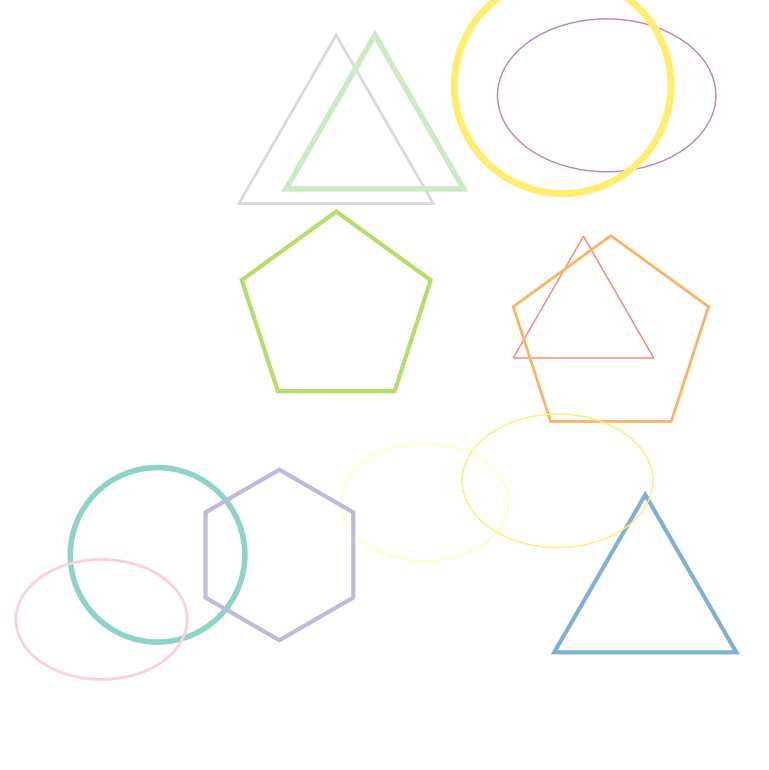[{"shape": "circle", "thickness": 2, "radius": 0.57, "center": [0.205, 0.279]}, {"shape": "oval", "thickness": 0.5, "radius": 0.54, "center": [0.552, 0.348]}, {"shape": "hexagon", "thickness": 1.5, "radius": 0.55, "center": [0.363, 0.279]}, {"shape": "triangle", "thickness": 0.5, "radius": 0.53, "center": [0.758, 0.588]}, {"shape": "triangle", "thickness": 1.5, "radius": 0.68, "center": [0.838, 0.221]}, {"shape": "pentagon", "thickness": 1, "radius": 0.67, "center": [0.793, 0.561]}, {"shape": "pentagon", "thickness": 1.5, "radius": 0.64, "center": [0.437, 0.596]}, {"shape": "oval", "thickness": 1, "radius": 0.56, "center": [0.132, 0.196]}, {"shape": "triangle", "thickness": 1, "radius": 0.73, "center": [0.436, 0.809]}, {"shape": "oval", "thickness": 0.5, "radius": 0.71, "center": [0.788, 0.876]}, {"shape": "triangle", "thickness": 2, "radius": 0.67, "center": [0.487, 0.821]}, {"shape": "circle", "thickness": 2.5, "radius": 0.7, "center": [0.731, 0.889]}, {"shape": "oval", "thickness": 0.5, "radius": 0.62, "center": [0.724, 0.376]}]